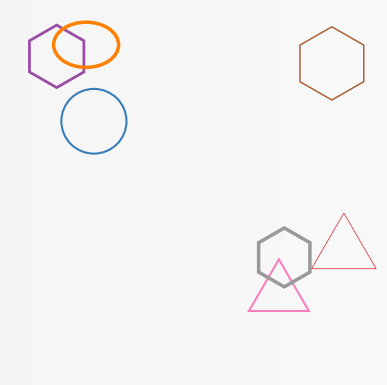[{"shape": "triangle", "thickness": 0.5, "radius": 0.48, "center": [0.887, 0.35]}, {"shape": "circle", "thickness": 1.5, "radius": 0.42, "center": [0.242, 0.685]}, {"shape": "hexagon", "thickness": 2, "radius": 0.41, "center": [0.146, 0.854]}, {"shape": "oval", "thickness": 2.5, "radius": 0.42, "center": [0.222, 0.884]}, {"shape": "hexagon", "thickness": 1, "radius": 0.48, "center": [0.856, 0.835]}, {"shape": "triangle", "thickness": 1.5, "radius": 0.45, "center": [0.72, 0.237]}, {"shape": "hexagon", "thickness": 2.5, "radius": 0.38, "center": [0.734, 0.331]}]